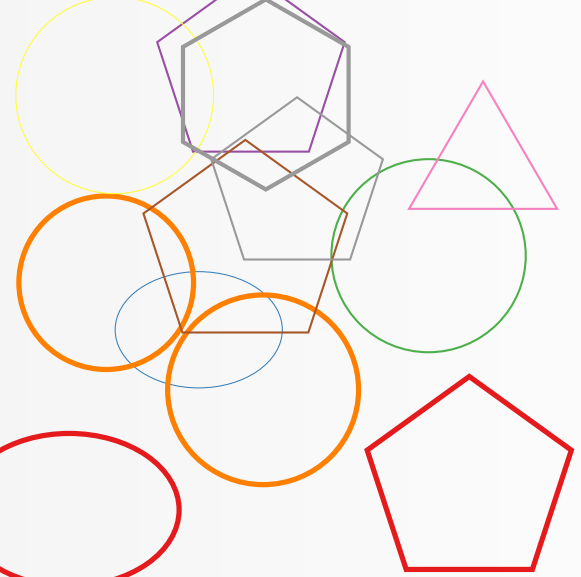[{"shape": "oval", "thickness": 2.5, "radius": 0.95, "center": [0.119, 0.116]}, {"shape": "pentagon", "thickness": 2.5, "radius": 0.92, "center": [0.807, 0.162]}, {"shape": "oval", "thickness": 0.5, "radius": 0.72, "center": [0.342, 0.428]}, {"shape": "circle", "thickness": 1, "radius": 0.84, "center": [0.737, 0.556]}, {"shape": "pentagon", "thickness": 1, "radius": 0.85, "center": [0.432, 0.874]}, {"shape": "circle", "thickness": 2.5, "radius": 0.75, "center": [0.183, 0.51]}, {"shape": "circle", "thickness": 2.5, "radius": 0.82, "center": [0.453, 0.324]}, {"shape": "circle", "thickness": 0.5, "radius": 0.85, "center": [0.197, 0.834]}, {"shape": "pentagon", "thickness": 1, "radius": 0.92, "center": [0.422, 0.573]}, {"shape": "triangle", "thickness": 1, "radius": 0.74, "center": [0.831, 0.711]}, {"shape": "pentagon", "thickness": 1, "radius": 0.78, "center": [0.511, 0.675]}, {"shape": "hexagon", "thickness": 2, "radius": 0.82, "center": [0.457, 0.836]}]